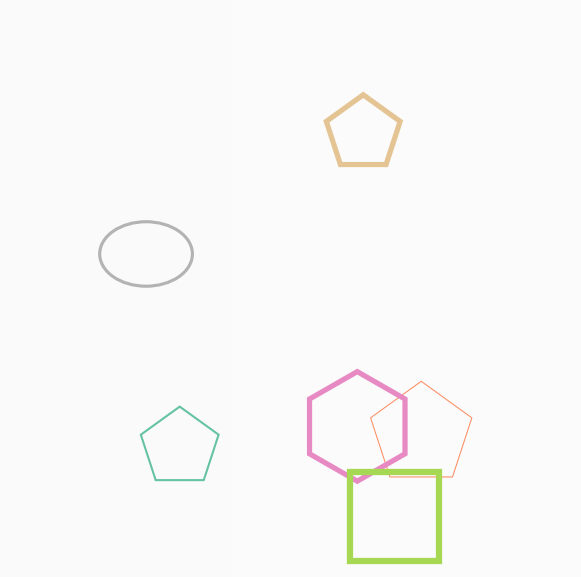[{"shape": "pentagon", "thickness": 1, "radius": 0.35, "center": [0.309, 0.225]}, {"shape": "pentagon", "thickness": 0.5, "radius": 0.46, "center": [0.725, 0.247]}, {"shape": "hexagon", "thickness": 2.5, "radius": 0.47, "center": [0.615, 0.261]}, {"shape": "square", "thickness": 3, "radius": 0.38, "center": [0.678, 0.105]}, {"shape": "pentagon", "thickness": 2.5, "radius": 0.33, "center": [0.625, 0.768]}, {"shape": "oval", "thickness": 1.5, "radius": 0.4, "center": [0.251, 0.559]}]